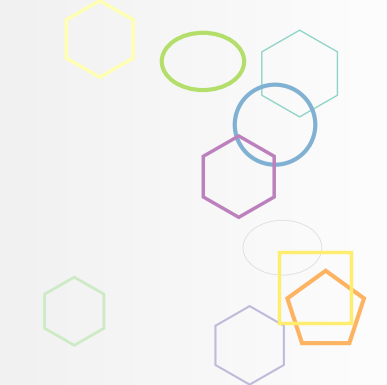[{"shape": "hexagon", "thickness": 1, "radius": 0.56, "center": [0.773, 0.809]}, {"shape": "hexagon", "thickness": 2.5, "radius": 0.5, "center": [0.257, 0.899]}, {"shape": "hexagon", "thickness": 1.5, "radius": 0.51, "center": [0.644, 0.103]}, {"shape": "circle", "thickness": 3, "radius": 0.52, "center": [0.71, 0.676]}, {"shape": "pentagon", "thickness": 3, "radius": 0.52, "center": [0.84, 0.193]}, {"shape": "oval", "thickness": 3, "radius": 0.53, "center": [0.524, 0.84]}, {"shape": "oval", "thickness": 0.5, "radius": 0.51, "center": [0.729, 0.357]}, {"shape": "hexagon", "thickness": 2.5, "radius": 0.53, "center": [0.616, 0.541]}, {"shape": "hexagon", "thickness": 2, "radius": 0.44, "center": [0.192, 0.192]}, {"shape": "square", "thickness": 2.5, "radius": 0.46, "center": [0.812, 0.253]}]